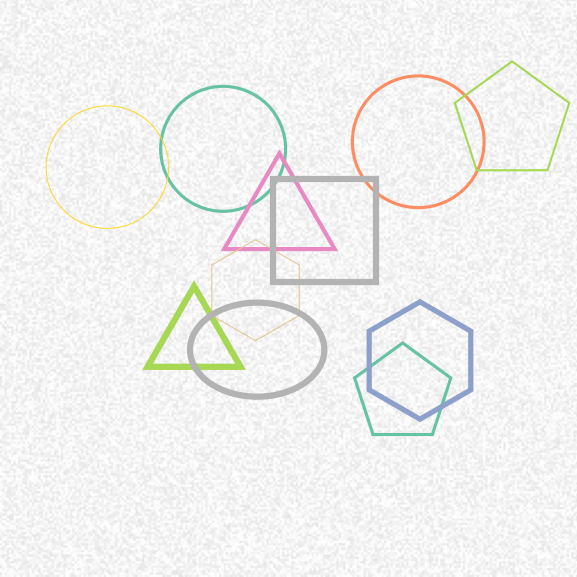[{"shape": "pentagon", "thickness": 1.5, "radius": 0.44, "center": [0.697, 0.318]}, {"shape": "circle", "thickness": 1.5, "radius": 0.54, "center": [0.386, 0.741]}, {"shape": "circle", "thickness": 1.5, "radius": 0.57, "center": [0.724, 0.754]}, {"shape": "hexagon", "thickness": 2.5, "radius": 0.51, "center": [0.727, 0.375]}, {"shape": "triangle", "thickness": 2, "radius": 0.55, "center": [0.484, 0.623]}, {"shape": "triangle", "thickness": 3, "radius": 0.46, "center": [0.336, 0.41]}, {"shape": "pentagon", "thickness": 1, "radius": 0.52, "center": [0.887, 0.789]}, {"shape": "circle", "thickness": 0.5, "radius": 0.53, "center": [0.186, 0.71]}, {"shape": "hexagon", "thickness": 0.5, "radius": 0.44, "center": [0.442, 0.497]}, {"shape": "square", "thickness": 3, "radius": 0.45, "center": [0.562, 0.6]}, {"shape": "oval", "thickness": 3, "radius": 0.58, "center": [0.445, 0.394]}]